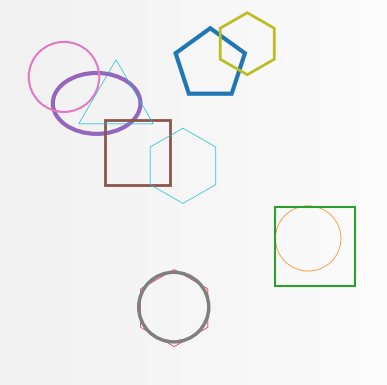[{"shape": "pentagon", "thickness": 3, "radius": 0.47, "center": [0.543, 0.833]}, {"shape": "circle", "thickness": 0.5, "radius": 0.42, "center": [0.795, 0.381]}, {"shape": "square", "thickness": 1.5, "radius": 0.51, "center": [0.813, 0.359]}, {"shape": "hexagon", "thickness": 0.5, "radius": 0.5, "center": [0.45, 0.2]}, {"shape": "oval", "thickness": 3, "radius": 0.57, "center": [0.249, 0.731]}, {"shape": "square", "thickness": 2, "radius": 0.42, "center": [0.354, 0.604]}, {"shape": "circle", "thickness": 1.5, "radius": 0.45, "center": [0.165, 0.8]}, {"shape": "circle", "thickness": 2.5, "radius": 0.45, "center": [0.448, 0.202]}, {"shape": "hexagon", "thickness": 2, "radius": 0.4, "center": [0.638, 0.886]}, {"shape": "hexagon", "thickness": 0.5, "radius": 0.49, "center": [0.472, 0.569]}, {"shape": "triangle", "thickness": 0.5, "radius": 0.56, "center": [0.299, 0.734]}]